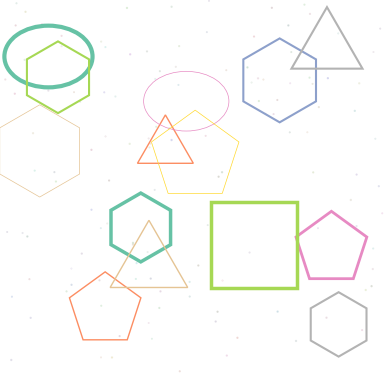[{"shape": "oval", "thickness": 3, "radius": 0.57, "center": [0.126, 0.853]}, {"shape": "hexagon", "thickness": 2.5, "radius": 0.45, "center": [0.366, 0.409]}, {"shape": "triangle", "thickness": 1, "radius": 0.42, "center": [0.43, 0.618]}, {"shape": "pentagon", "thickness": 1, "radius": 0.49, "center": [0.273, 0.196]}, {"shape": "hexagon", "thickness": 1.5, "radius": 0.54, "center": [0.726, 0.791]}, {"shape": "pentagon", "thickness": 2, "radius": 0.48, "center": [0.861, 0.354]}, {"shape": "oval", "thickness": 0.5, "radius": 0.55, "center": [0.484, 0.737]}, {"shape": "square", "thickness": 2.5, "radius": 0.56, "center": [0.66, 0.364]}, {"shape": "hexagon", "thickness": 1.5, "radius": 0.47, "center": [0.151, 0.799]}, {"shape": "pentagon", "thickness": 0.5, "radius": 0.6, "center": [0.507, 0.594]}, {"shape": "hexagon", "thickness": 0.5, "radius": 0.6, "center": [0.103, 0.608]}, {"shape": "triangle", "thickness": 1, "radius": 0.58, "center": [0.387, 0.311]}, {"shape": "hexagon", "thickness": 1.5, "radius": 0.42, "center": [0.88, 0.157]}, {"shape": "triangle", "thickness": 1.5, "radius": 0.53, "center": [0.849, 0.875]}]